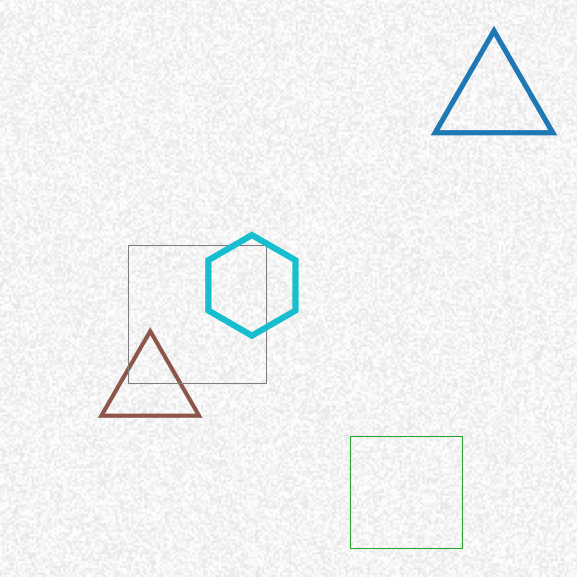[{"shape": "triangle", "thickness": 2.5, "radius": 0.59, "center": [0.855, 0.828]}, {"shape": "square", "thickness": 0.5, "radius": 0.48, "center": [0.703, 0.148]}, {"shape": "triangle", "thickness": 2, "radius": 0.49, "center": [0.26, 0.328]}, {"shape": "square", "thickness": 0.5, "radius": 0.6, "center": [0.341, 0.455]}, {"shape": "hexagon", "thickness": 3, "radius": 0.44, "center": [0.436, 0.505]}]